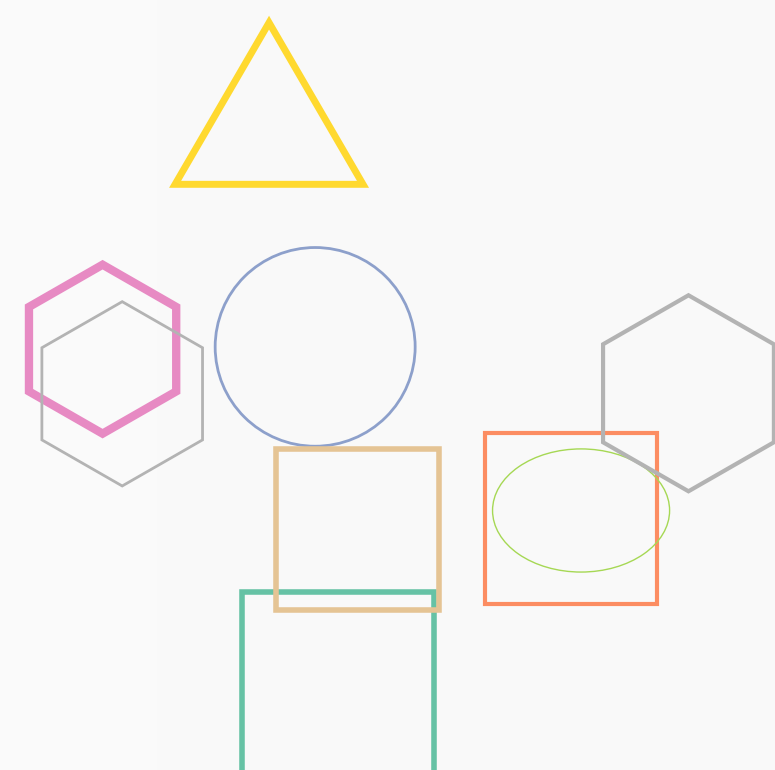[{"shape": "square", "thickness": 2, "radius": 0.62, "center": [0.436, 0.107]}, {"shape": "square", "thickness": 1.5, "radius": 0.56, "center": [0.737, 0.326]}, {"shape": "circle", "thickness": 1, "radius": 0.65, "center": [0.407, 0.55]}, {"shape": "hexagon", "thickness": 3, "radius": 0.55, "center": [0.132, 0.547]}, {"shape": "oval", "thickness": 0.5, "radius": 0.57, "center": [0.75, 0.337]}, {"shape": "triangle", "thickness": 2.5, "radius": 0.7, "center": [0.347, 0.831]}, {"shape": "square", "thickness": 2, "radius": 0.53, "center": [0.461, 0.312]}, {"shape": "hexagon", "thickness": 1, "radius": 0.6, "center": [0.158, 0.489]}, {"shape": "hexagon", "thickness": 1.5, "radius": 0.64, "center": [0.888, 0.489]}]